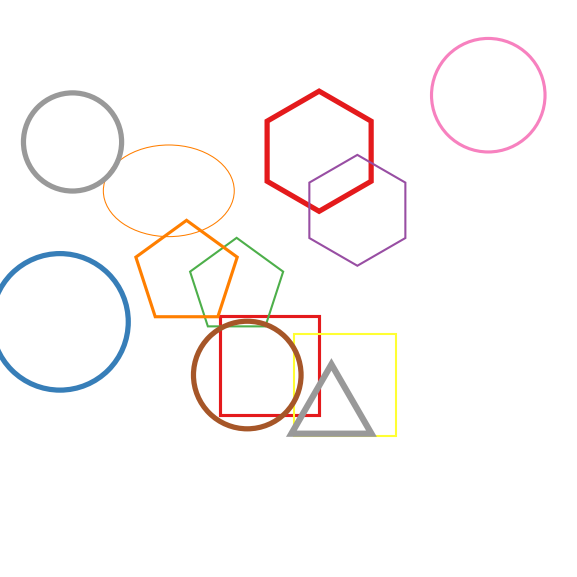[{"shape": "hexagon", "thickness": 2.5, "radius": 0.52, "center": [0.553, 0.737]}, {"shape": "square", "thickness": 1.5, "radius": 0.43, "center": [0.466, 0.366]}, {"shape": "circle", "thickness": 2.5, "radius": 0.59, "center": [0.104, 0.442]}, {"shape": "pentagon", "thickness": 1, "radius": 0.42, "center": [0.41, 0.503]}, {"shape": "hexagon", "thickness": 1, "radius": 0.48, "center": [0.619, 0.635]}, {"shape": "oval", "thickness": 0.5, "radius": 0.57, "center": [0.292, 0.669]}, {"shape": "pentagon", "thickness": 1.5, "radius": 0.46, "center": [0.323, 0.525]}, {"shape": "square", "thickness": 1, "radius": 0.44, "center": [0.597, 0.333]}, {"shape": "circle", "thickness": 2.5, "radius": 0.47, "center": [0.428, 0.35]}, {"shape": "circle", "thickness": 1.5, "radius": 0.49, "center": [0.845, 0.834]}, {"shape": "circle", "thickness": 2.5, "radius": 0.42, "center": [0.126, 0.753]}, {"shape": "triangle", "thickness": 3, "radius": 0.4, "center": [0.574, 0.288]}]